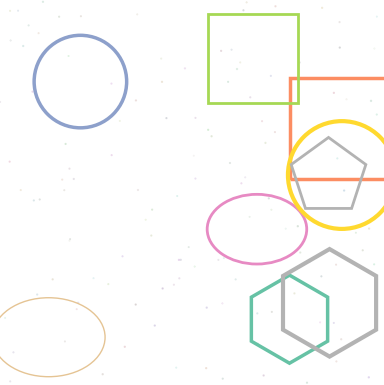[{"shape": "hexagon", "thickness": 2.5, "radius": 0.57, "center": [0.752, 0.171]}, {"shape": "square", "thickness": 2.5, "radius": 0.65, "center": [0.883, 0.666]}, {"shape": "circle", "thickness": 2.5, "radius": 0.6, "center": [0.209, 0.788]}, {"shape": "oval", "thickness": 2, "radius": 0.65, "center": [0.667, 0.405]}, {"shape": "square", "thickness": 2, "radius": 0.58, "center": [0.657, 0.848]}, {"shape": "circle", "thickness": 3, "radius": 0.7, "center": [0.888, 0.545]}, {"shape": "oval", "thickness": 1, "radius": 0.73, "center": [0.126, 0.124]}, {"shape": "hexagon", "thickness": 3, "radius": 0.7, "center": [0.856, 0.213]}, {"shape": "pentagon", "thickness": 2, "radius": 0.51, "center": [0.853, 0.541]}]